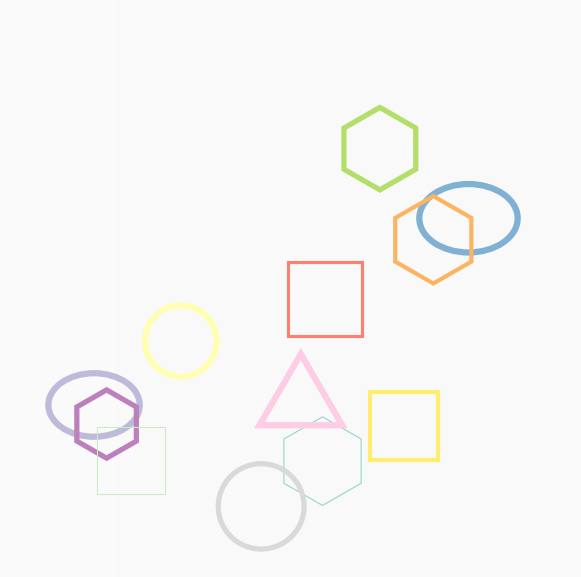[{"shape": "hexagon", "thickness": 0.5, "radius": 0.38, "center": [0.555, 0.201]}, {"shape": "circle", "thickness": 3, "radius": 0.31, "center": [0.311, 0.409]}, {"shape": "oval", "thickness": 3, "radius": 0.39, "center": [0.162, 0.298]}, {"shape": "square", "thickness": 1.5, "radius": 0.32, "center": [0.559, 0.481]}, {"shape": "oval", "thickness": 3, "radius": 0.42, "center": [0.806, 0.621]}, {"shape": "hexagon", "thickness": 2, "radius": 0.38, "center": [0.746, 0.584]}, {"shape": "hexagon", "thickness": 2.5, "radius": 0.36, "center": [0.654, 0.742]}, {"shape": "triangle", "thickness": 3, "radius": 0.41, "center": [0.518, 0.304]}, {"shape": "circle", "thickness": 2.5, "radius": 0.37, "center": [0.449, 0.122]}, {"shape": "hexagon", "thickness": 2.5, "radius": 0.3, "center": [0.183, 0.265]}, {"shape": "square", "thickness": 0.5, "radius": 0.29, "center": [0.225, 0.202]}, {"shape": "square", "thickness": 2, "radius": 0.29, "center": [0.695, 0.262]}]